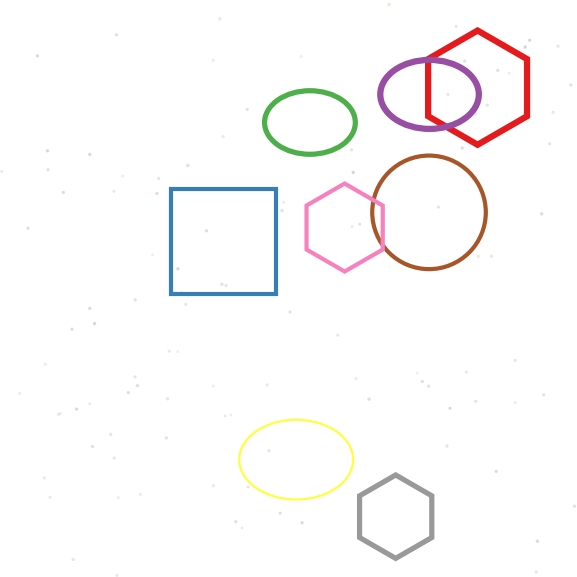[{"shape": "hexagon", "thickness": 3, "radius": 0.49, "center": [0.827, 0.847]}, {"shape": "square", "thickness": 2, "radius": 0.45, "center": [0.387, 0.581]}, {"shape": "oval", "thickness": 2.5, "radius": 0.39, "center": [0.537, 0.787]}, {"shape": "oval", "thickness": 3, "radius": 0.43, "center": [0.744, 0.836]}, {"shape": "oval", "thickness": 1, "radius": 0.49, "center": [0.513, 0.203]}, {"shape": "circle", "thickness": 2, "radius": 0.49, "center": [0.743, 0.631]}, {"shape": "hexagon", "thickness": 2, "radius": 0.38, "center": [0.597, 0.605]}, {"shape": "hexagon", "thickness": 2.5, "radius": 0.36, "center": [0.685, 0.104]}]